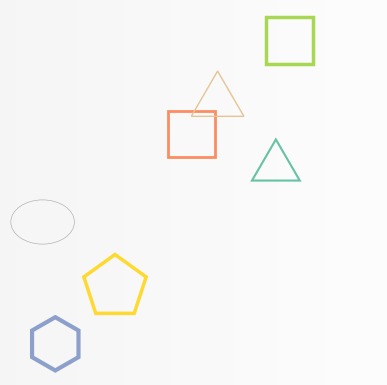[{"shape": "triangle", "thickness": 1.5, "radius": 0.36, "center": [0.712, 0.567]}, {"shape": "square", "thickness": 2, "radius": 0.3, "center": [0.493, 0.652]}, {"shape": "hexagon", "thickness": 3, "radius": 0.35, "center": [0.143, 0.107]}, {"shape": "square", "thickness": 2.5, "radius": 0.3, "center": [0.748, 0.894]}, {"shape": "pentagon", "thickness": 2.5, "radius": 0.42, "center": [0.297, 0.254]}, {"shape": "triangle", "thickness": 1, "radius": 0.39, "center": [0.562, 0.737]}, {"shape": "oval", "thickness": 0.5, "radius": 0.41, "center": [0.11, 0.423]}]